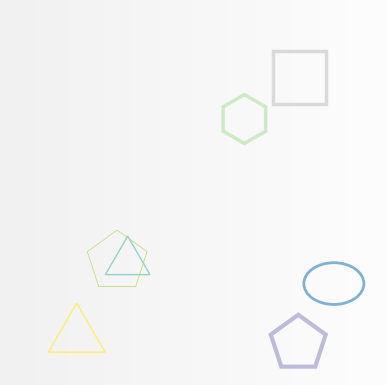[{"shape": "triangle", "thickness": 1, "radius": 0.33, "center": [0.329, 0.32]}, {"shape": "pentagon", "thickness": 3, "radius": 0.37, "center": [0.77, 0.108]}, {"shape": "oval", "thickness": 2, "radius": 0.39, "center": [0.862, 0.263]}, {"shape": "pentagon", "thickness": 0.5, "radius": 0.41, "center": [0.302, 0.321]}, {"shape": "square", "thickness": 2.5, "radius": 0.34, "center": [0.773, 0.799]}, {"shape": "hexagon", "thickness": 2.5, "radius": 0.32, "center": [0.631, 0.691]}, {"shape": "triangle", "thickness": 1, "radius": 0.42, "center": [0.198, 0.128]}]